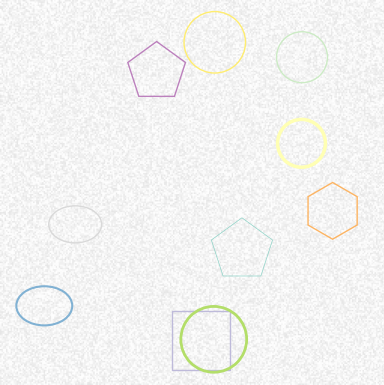[{"shape": "pentagon", "thickness": 0.5, "radius": 0.42, "center": [0.628, 0.351]}, {"shape": "circle", "thickness": 2.5, "radius": 0.31, "center": [0.783, 0.628]}, {"shape": "square", "thickness": 1, "radius": 0.38, "center": [0.522, 0.115]}, {"shape": "oval", "thickness": 1.5, "radius": 0.36, "center": [0.115, 0.206]}, {"shape": "hexagon", "thickness": 1, "radius": 0.37, "center": [0.864, 0.452]}, {"shape": "circle", "thickness": 2, "radius": 0.43, "center": [0.555, 0.119]}, {"shape": "oval", "thickness": 1, "radius": 0.34, "center": [0.195, 0.417]}, {"shape": "pentagon", "thickness": 1, "radius": 0.39, "center": [0.407, 0.813]}, {"shape": "circle", "thickness": 1, "radius": 0.33, "center": [0.784, 0.851]}, {"shape": "circle", "thickness": 1, "radius": 0.4, "center": [0.558, 0.89]}]